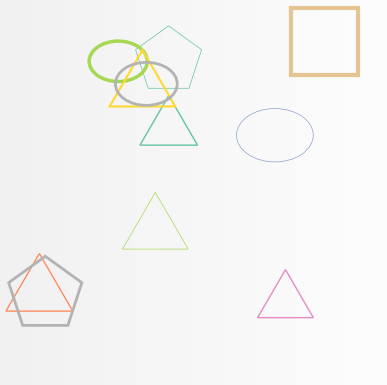[{"shape": "pentagon", "thickness": 0.5, "radius": 0.45, "center": [0.435, 0.843]}, {"shape": "triangle", "thickness": 1, "radius": 0.43, "center": [0.435, 0.666]}, {"shape": "triangle", "thickness": 1, "radius": 0.5, "center": [0.102, 0.242]}, {"shape": "oval", "thickness": 0.5, "radius": 0.5, "center": [0.709, 0.649]}, {"shape": "triangle", "thickness": 1, "radius": 0.42, "center": [0.737, 0.216]}, {"shape": "triangle", "thickness": 0.5, "radius": 0.49, "center": [0.401, 0.402]}, {"shape": "oval", "thickness": 2.5, "radius": 0.37, "center": [0.305, 0.841]}, {"shape": "triangle", "thickness": 1.5, "radius": 0.49, "center": [0.368, 0.772]}, {"shape": "square", "thickness": 3, "radius": 0.44, "center": [0.837, 0.891]}, {"shape": "oval", "thickness": 2, "radius": 0.4, "center": [0.378, 0.782]}, {"shape": "pentagon", "thickness": 2, "radius": 0.5, "center": [0.117, 0.235]}]